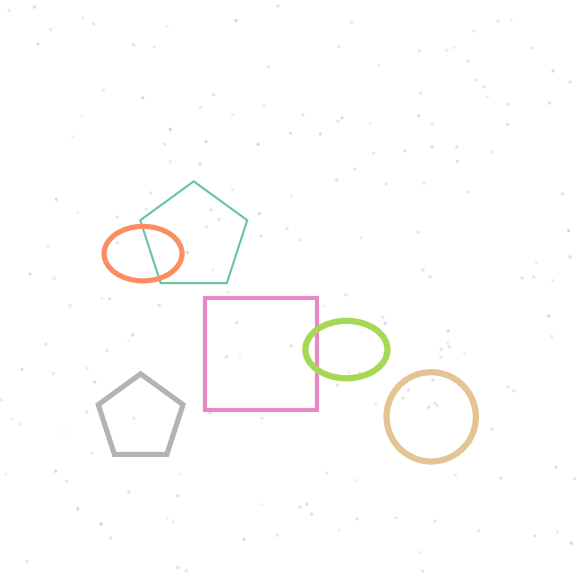[{"shape": "pentagon", "thickness": 1, "radius": 0.49, "center": [0.336, 0.588]}, {"shape": "oval", "thickness": 2.5, "radius": 0.34, "center": [0.248, 0.56]}, {"shape": "square", "thickness": 2, "radius": 0.48, "center": [0.451, 0.385]}, {"shape": "oval", "thickness": 3, "radius": 0.36, "center": [0.6, 0.394]}, {"shape": "circle", "thickness": 3, "radius": 0.39, "center": [0.747, 0.277]}, {"shape": "pentagon", "thickness": 2.5, "radius": 0.39, "center": [0.244, 0.275]}]